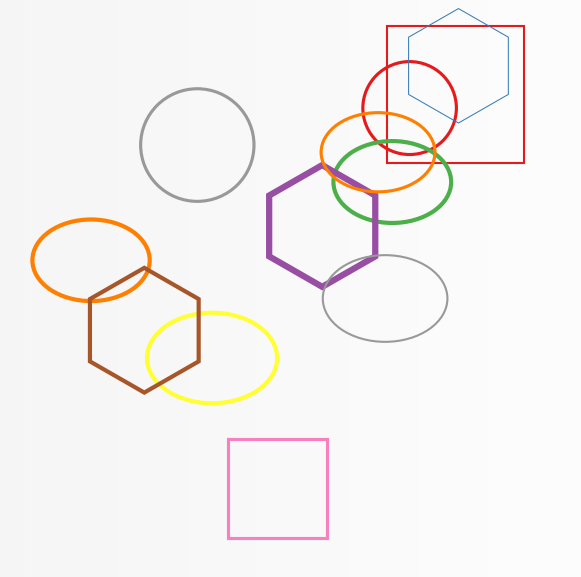[{"shape": "circle", "thickness": 1.5, "radius": 0.4, "center": [0.705, 0.812]}, {"shape": "square", "thickness": 1, "radius": 0.59, "center": [0.784, 0.835]}, {"shape": "hexagon", "thickness": 0.5, "radius": 0.5, "center": [0.789, 0.885]}, {"shape": "oval", "thickness": 2, "radius": 0.51, "center": [0.675, 0.684]}, {"shape": "hexagon", "thickness": 3, "radius": 0.53, "center": [0.554, 0.608]}, {"shape": "oval", "thickness": 2, "radius": 0.5, "center": [0.157, 0.548]}, {"shape": "oval", "thickness": 1.5, "radius": 0.49, "center": [0.65, 0.735]}, {"shape": "oval", "thickness": 2, "radius": 0.56, "center": [0.365, 0.379]}, {"shape": "hexagon", "thickness": 2, "radius": 0.54, "center": [0.248, 0.427]}, {"shape": "square", "thickness": 1.5, "radius": 0.43, "center": [0.477, 0.153]}, {"shape": "oval", "thickness": 1, "radius": 0.54, "center": [0.663, 0.482]}, {"shape": "circle", "thickness": 1.5, "radius": 0.49, "center": [0.339, 0.748]}]